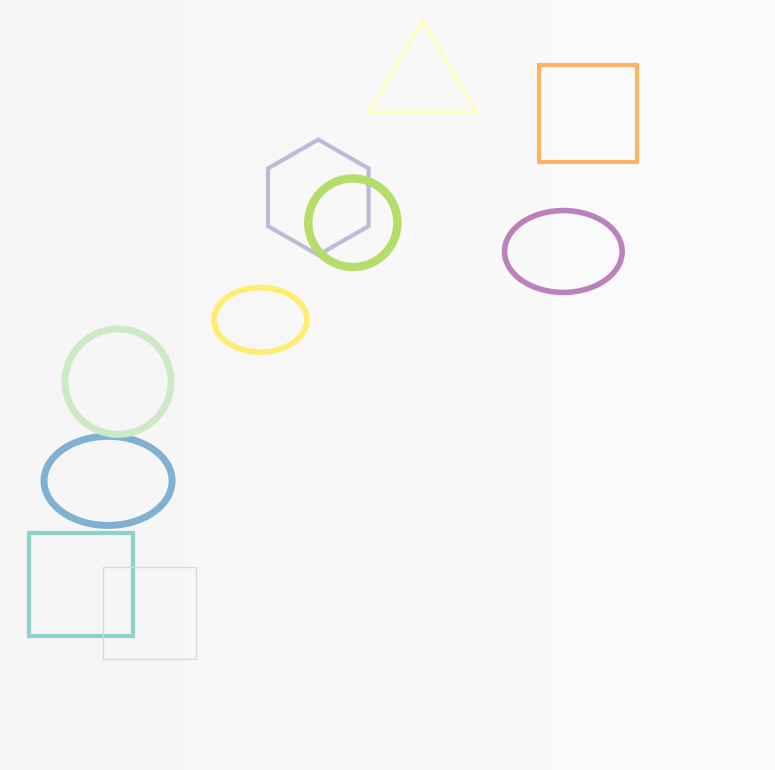[{"shape": "square", "thickness": 1.5, "radius": 0.34, "center": [0.105, 0.241]}, {"shape": "triangle", "thickness": 1, "radius": 0.4, "center": [0.545, 0.894]}, {"shape": "hexagon", "thickness": 1.5, "radius": 0.37, "center": [0.411, 0.744]}, {"shape": "oval", "thickness": 2.5, "radius": 0.41, "center": [0.139, 0.375]}, {"shape": "square", "thickness": 1.5, "radius": 0.32, "center": [0.758, 0.853]}, {"shape": "circle", "thickness": 3, "radius": 0.29, "center": [0.455, 0.711]}, {"shape": "square", "thickness": 0.5, "radius": 0.3, "center": [0.193, 0.204]}, {"shape": "oval", "thickness": 2, "radius": 0.38, "center": [0.727, 0.673]}, {"shape": "circle", "thickness": 2.5, "radius": 0.34, "center": [0.152, 0.504]}, {"shape": "oval", "thickness": 2, "radius": 0.3, "center": [0.336, 0.585]}]